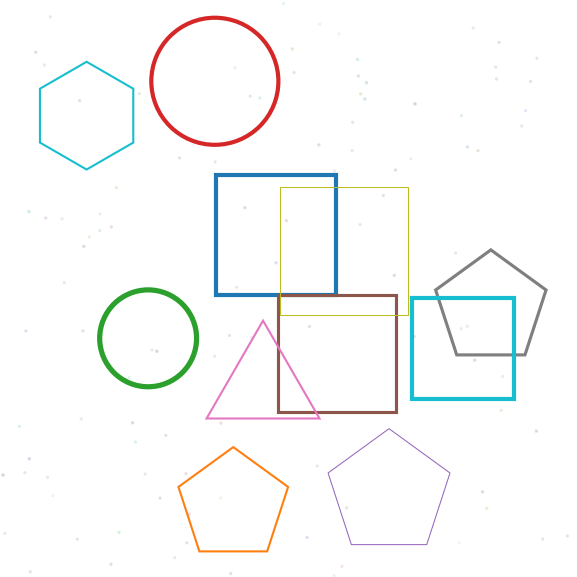[{"shape": "square", "thickness": 2, "radius": 0.52, "center": [0.477, 0.593]}, {"shape": "pentagon", "thickness": 1, "radius": 0.5, "center": [0.404, 0.125]}, {"shape": "circle", "thickness": 2.5, "radius": 0.42, "center": [0.256, 0.413]}, {"shape": "circle", "thickness": 2, "radius": 0.55, "center": [0.372, 0.858]}, {"shape": "pentagon", "thickness": 0.5, "radius": 0.55, "center": [0.674, 0.146]}, {"shape": "square", "thickness": 1.5, "radius": 0.51, "center": [0.584, 0.387]}, {"shape": "triangle", "thickness": 1, "radius": 0.56, "center": [0.455, 0.331]}, {"shape": "pentagon", "thickness": 1.5, "radius": 0.5, "center": [0.85, 0.466]}, {"shape": "square", "thickness": 0.5, "radius": 0.55, "center": [0.596, 0.565]}, {"shape": "square", "thickness": 2, "radius": 0.44, "center": [0.801, 0.396]}, {"shape": "hexagon", "thickness": 1, "radius": 0.47, "center": [0.15, 0.799]}]